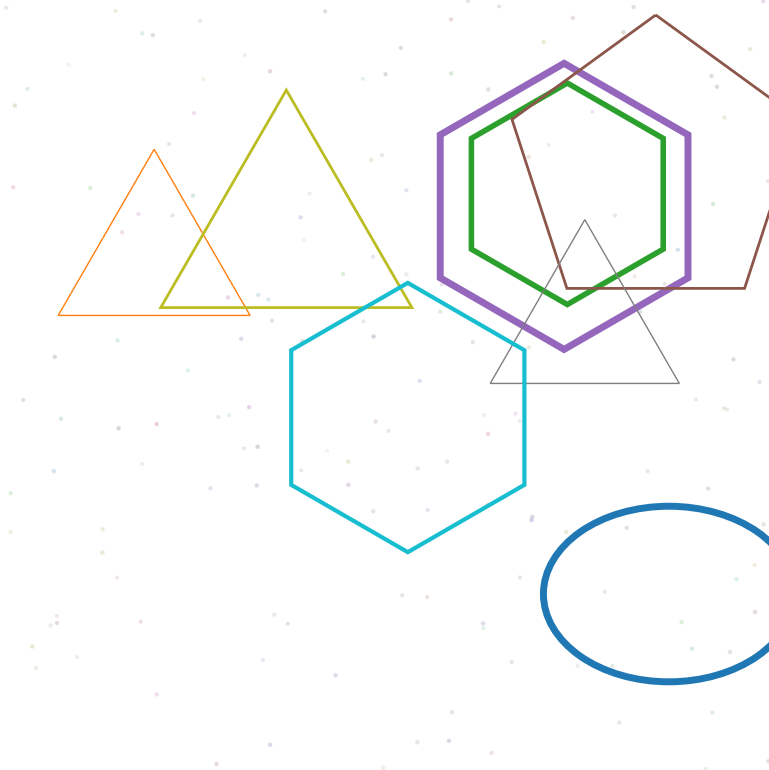[{"shape": "oval", "thickness": 2.5, "radius": 0.81, "center": [0.869, 0.229]}, {"shape": "triangle", "thickness": 0.5, "radius": 0.72, "center": [0.2, 0.662]}, {"shape": "hexagon", "thickness": 2, "radius": 0.72, "center": [0.737, 0.748]}, {"shape": "hexagon", "thickness": 2.5, "radius": 0.93, "center": [0.733, 0.732]}, {"shape": "pentagon", "thickness": 1, "radius": 0.98, "center": [0.852, 0.784]}, {"shape": "triangle", "thickness": 0.5, "radius": 0.71, "center": [0.759, 0.573]}, {"shape": "triangle", "thickness": 1, "radius": 0.94, "center": [0.372, 0.695]}, {"shape": "hexagon", "thickness": 1.5, "radius": 0.87, "center": [0.53, 0.458]}]